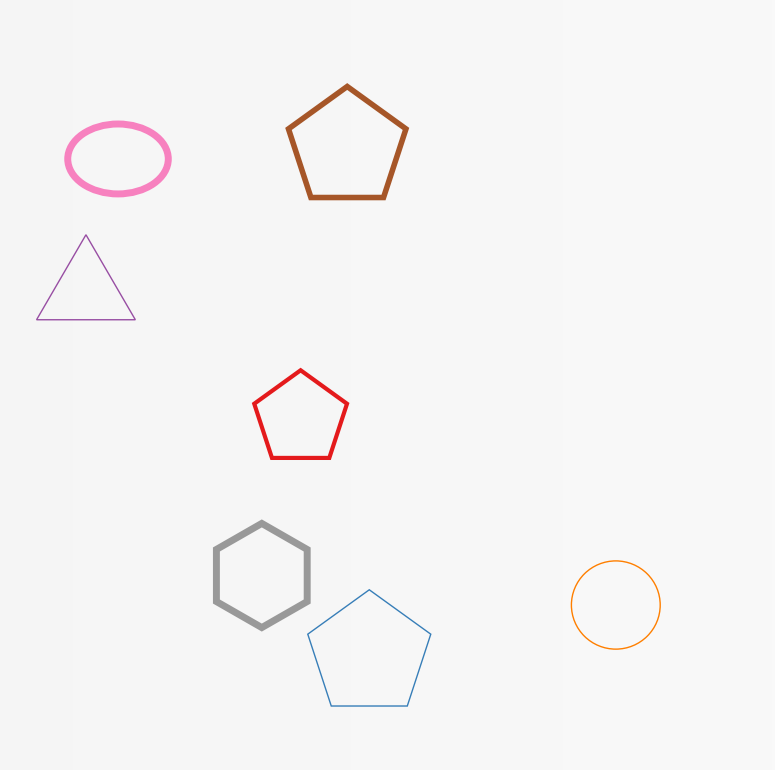[{"shape": "pentagon", "thickness": 1.5, "radius": 0.31, "center": [0.388, 0.456]}, {"shape": "pentagon", "thickness": 0.5, "radius": 0.42, "center": [0.476, 0.151]}, {"shape": "triangle", "thickness": 0.5, "radius": 0.37, "center": [0.111, 0.622]}, {"shape": "circle", "thickness": 0.5, "radius": 0.29, "center": [0.795, 0.214]}, {"shape": "pentagon", "thickness": 2, "radius": 0.4, "center": [0.448, 0.808]}, {"shape": "oval", "thickness": 2.5, "radius": 0.32, "center": [0.152, 0.794]}, {"shape": "hexagon", "thickness": 2.5, "radius": 0.34, "center": [0.338, 0.253]}]